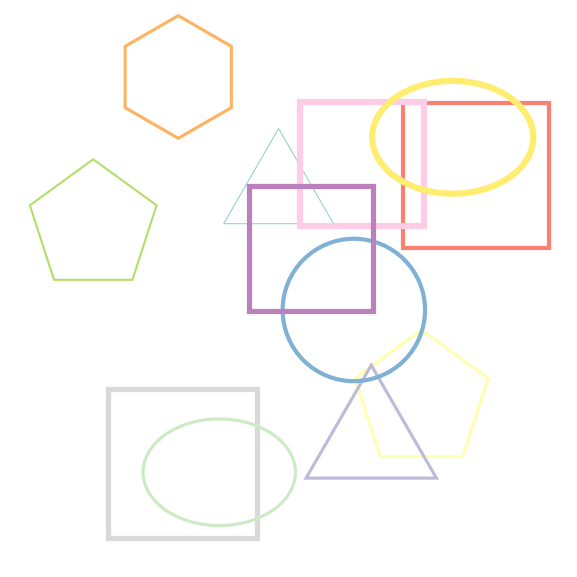[{"shape": "triangle", "thickness": 0.5, "radius": 0.55, "center": [0.482, 0.667]}, {"shape": "pentagon", "thickness": 1.5, "radius": 0.61, "center": [0.73, 0.307]}, {"shape": "triangle", "thickness": 1.5, "radius": 0.65, "center": [0.643, 0.236]}, {"shape": "square", "thickness": 2, "radius": 0.63, "center": [0.824, 0.695]}, {"shape": "circle", "thickness": 2, "radius": 0.62, "center": [0.613, 0.462]}, {"shape": "hexagon", "thickness": 1.5, "radius": 0.53, "center": [0.309, 0.866]}, {"shape": "pentagon", "thickness": 1, "radius": 0.58, "center": [0.161, 0.608]}, {"shape": "square", "thickness": 3, "radius": 0.54, "center": [0.627, 0.716]}, {"shape": "square", "thickness": 2.5, "radius": 0.64, "center": [0.316, 0.197]}, {"shape": "square", "thickness": 2.5, "radius": 0.54, "center": [0.539, 0.569]}, {"shape": "oval", "thickness": 1.5, "radius": 0.66, "center": [0.38, 0.181]}, {"shape": "oval", "thickness": 3, "radius": 0.7, "center": [0.784, 0.761]}]